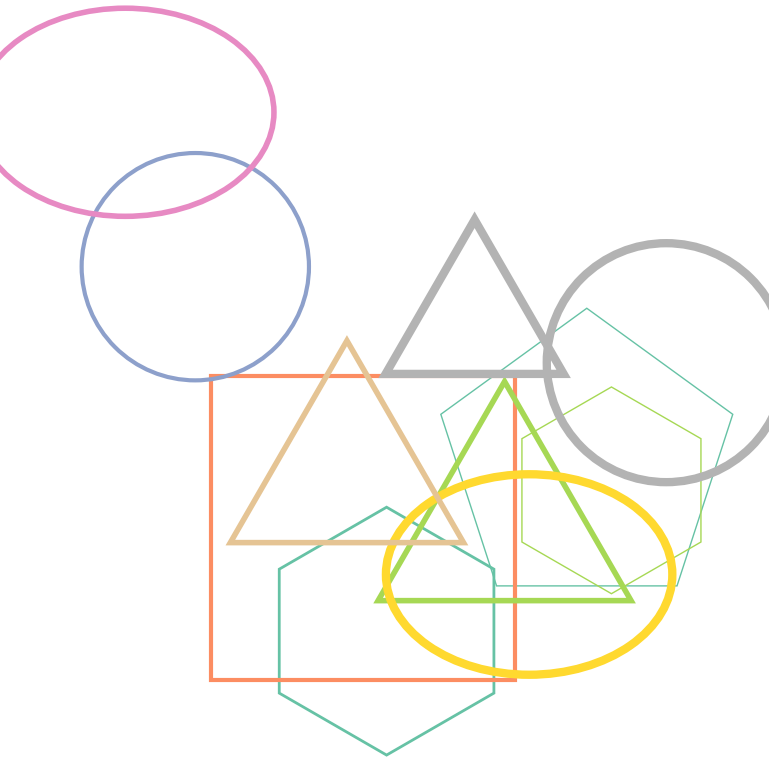[{"shape": "pentagon", "thickness": 0.5, "radius": 1.0, "center": [0.762, 0.4]}, {"shape": "hexagon", "thickness": 1, "radius": 0.8, "center": [0.502, 0.18]}, {"shape": "square", "thickness": 1.5, "radius": 0.99, "center": [0.471, 0.315]}, {"shape": "circle", "thickness": 1.5, "radius": 0.74, "center": [0.254, 0.654]}, {"shape": "oval", "thickness": 2, "radius": 0.97, "center": [0.163, 0.854]}, {"shape": "triangle", "thickness": 2, "radius": 0.95, "center": [0.655, 0.315]}, {"shape": "hexagon", "thickness": 0.5, "radius": 0.67, "center": [0.794, 0.363]}, {"shape": "oval", "thickness": 3, "radius": 0.93, "center": [0.687, 0.254]}, {"shape": "triangle", "thickness": 2, "radius": 0.87, "center": [0.451, 0.383]}, {"shape": "circle", "thickness": 3, "radius": 0.78, "center": [0.865, 0.529]}, {"shape": "triangle", "thickness": 3, "radius": 0.67, "center": [0.616, 0.581]}]